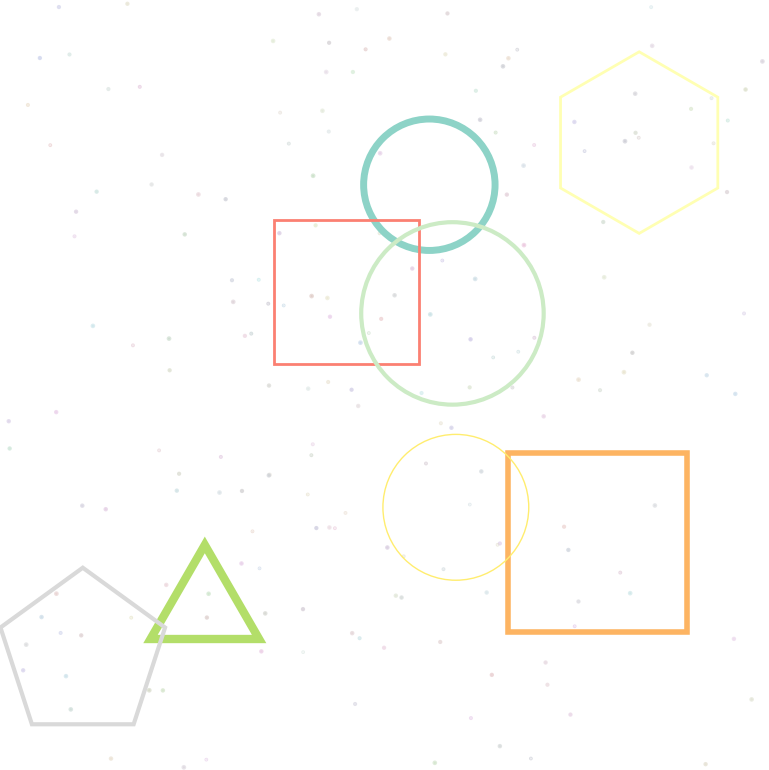[{"shape": "circle", "thickness": 2.5, "radius": 0.43, "center": [0.558, 0.76]}, {"shape": "hexagon", "thickness": 1, "radius": 0.59, "center": [0.83, 0.815]}, {"shape": "square", "thickness": 1, "radius": 0.47, "center": [0.45, 0.621]}, {"shape": "square", "thickness": 2, "radius": 0.58, "center": [0.776, 0.296]}, {"shape": "triangle", "thickness": 3, "radius": 0.41, "center": [0.266, 0.211]}, {"shape": "pentagon", "thickness": 1.5, "radius": 0.56, "center": [0.108, 0.15]}, {"shape": "circle", "thickness": 1.5, "radius": 0.59, "center": [0.588, 0.593]}, {"shape": "circle", "thickness": 0.5, "radius": 0.47, "center": [0.592, 0.341]}]